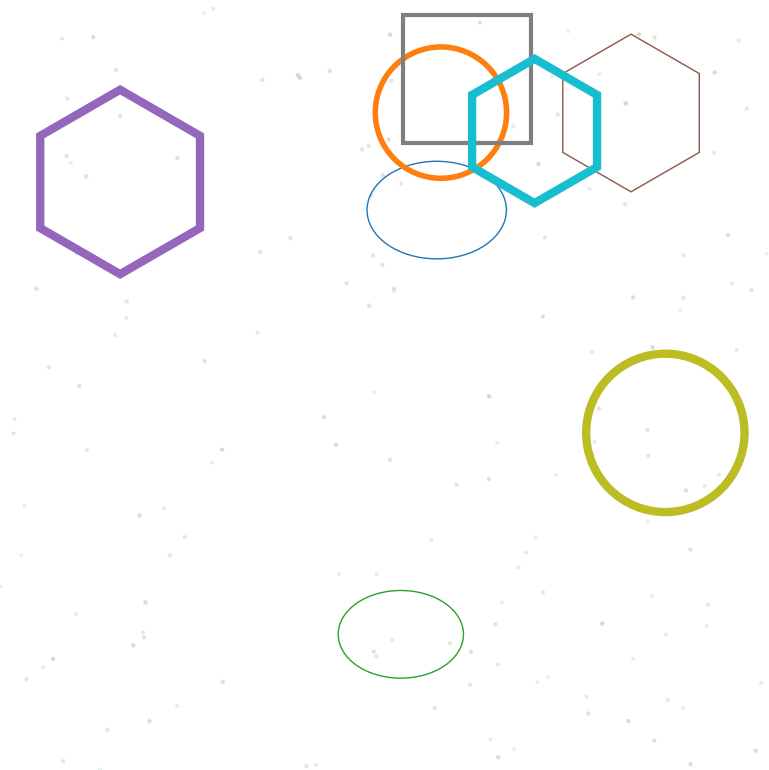[{"shape": "oval", "thickness": 0.5, "radius": 0.45, "center": [0.567, 0.727]}, {"shape": "circle", "thickness": 2, "radius": 0.43, "center": [0.573, 0.854]}, {"shape": "oval", "thickness": 0.5, "radius": 0.41, "center": [0.521, 0.176]}, {"shape": "hexagon", "thickness": 3, "radius": 0.6, "center": [0.156, 0.764]}, {"shape": "hexagon", "thickness": 0.5, "radius": 0.51, "center": [0.82, 0.853]}, {"shape": "square", "thickness": 1.5, "radius": 0.42, "center": [0.607, 0.898]}, {"shape": "circle", "thickness": 3, "radius": 0.51, "center": [0.864, 0.438]}, {"shape": "hexagon", "thickness": 3, "radius": 0.47, "center": [0.694, 0.83]}]